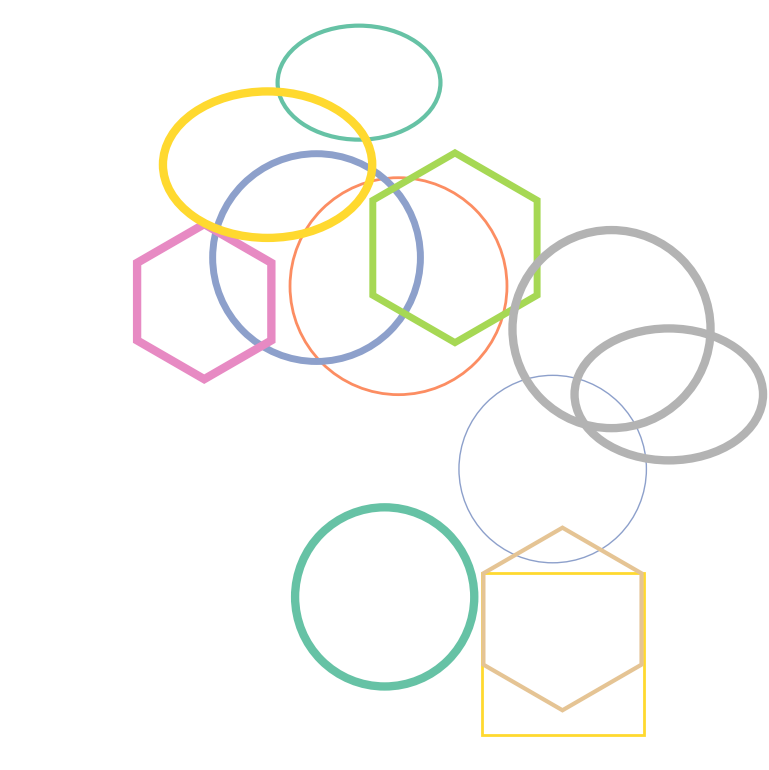[{"shape": "circle", "thickness": 3, "radius": 0.58, "center": [0.5, 0.225]}, {"shape": "oval", "thickness": 1.5, "radius": 0.53, "center": [0.466, 0.893]}, {"shape": "circle", "thickness": 1, "radius": 0.7, "center": [0.518, 0.628]}, {"shape": "circle", "thickness": 2.5, "radius": 0.67, "center": [0.411, 0.665]}, {"shape": "circle", "thickness": 0.5, "radius": 0.61, "center": [0.718, 0.391]}, {"shape": "hexagon", "thickness": 3, "radius": 0.5, "center": [0.265, 0.608]}, {"shape": "hexagon", "thickness": 2.5, "radius": 0.62, "center": [0.591, 0.678]}, {"shape": "oval", "thickness": 3, "radius": 0.68, "center": [0.348, 0.786]}, {"shape": "square", "thickness": 1, "radius": 0.53, "center": [0.731, 0.151]}, {"shape": "hexagon", "thickness": 1.5, "radius": 0.59, "center": [0.73, 0.196]}, {"shape": "oval", "thickness": 3, "radius": 0.61, "center": [0.869, 0.488]}, {"shape": "circle", "thickness": 3, "radius": 0.64, "center": [0.794, 0.573]}]